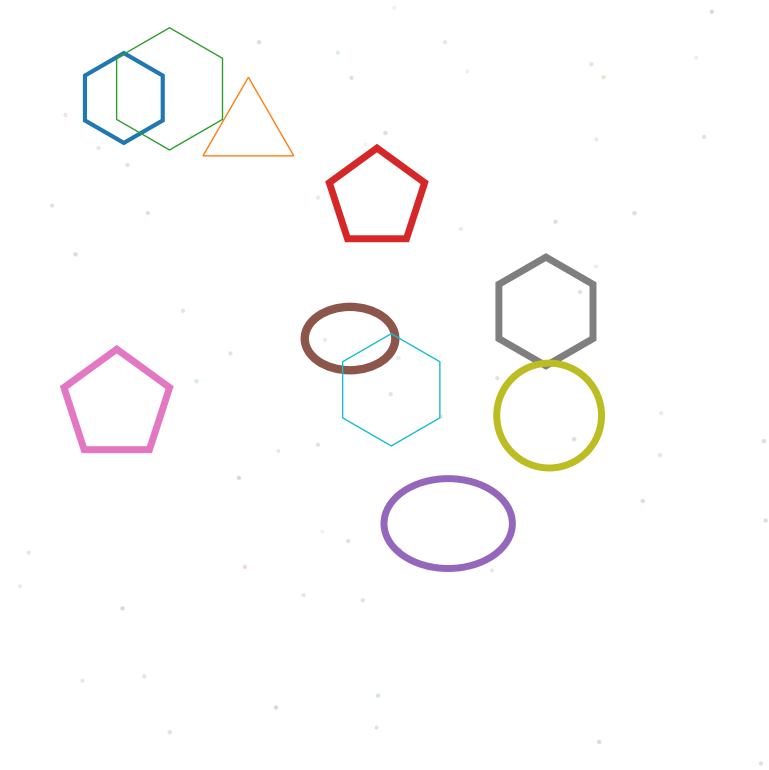[{"shape": "hexagon", "thickness": 1.5, "radius": 0.29, "center": [0.161, 0.873]}, {"shape": "triangle", "thickness": 0.5, "radius": 0.34, "center": [0.323, 0.832]}, {"shape": "hexagon", "thickness": 0.5, "radius": 0.4, "center": [0.22, 0.885]}, {"shape": "pentagon", "thickness": 2.5, "radius": 0.33, "center": [0.49, 0.743]}, {"shape": "oval", "thickness": 2.5, "radius": 0.42, "center": [0.582, 0.32]}, {"shape": "oval", "thickness": 3, "radius": 0.29, "center": [0.455, 0.56]}, {"shape": "pentagon", "thickness": 2.5, "radius": 0.36, "center": [0.152, 0.474]}, {"shape": "hexagon", "thickness": 2.5, "radius": 0.35, "center": [0.709, 0.596]}, {"shape": "circle", "thickness": 2.5, "radius": 0.34, "center": [0.713, 0.46]}, {"shape": "hexagon", "thickness": 0.5, "radius": 0.36, "center": [0.508, 0.494]}]